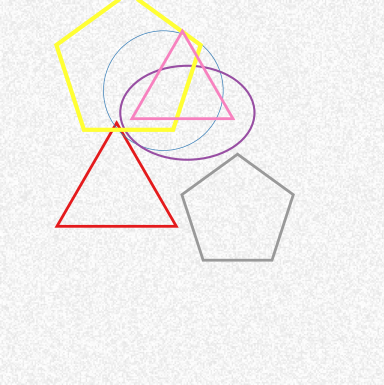[{"shape": "triangle", "thickness": 2, "radius": 0.9, "center": [0.303, 0.502]}, {"shape": "circle", "thickness": 0.5, "radius": 0.78, "center": [0.424, 0.765]}, {"shape": "oval", "thickness": 1.5, "radius": 0.87, "center": [0.487, 0.707]}, {"shape": "pentagon", "thickness": 3, "radius": 0.98, "center": [0.334, 0.822]}, {"shape": "triangle", "thickness": 2, "radius": 0.76, "center": [0.474, 0.768]}, {"shape": "pentagon", "thickness": 2, "radius": 0.76, "center": [0.617, 0.447]}]